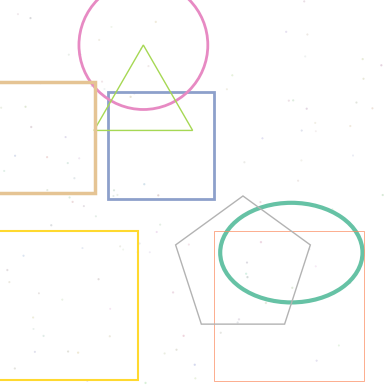[{"shape": "oval", "thickness": 3, "radius": 0.92, "center": [0.757, 0.344]}, {"shape": "square", "thickness": 0.5, "radius": 0.97, "center": [0.75, 0.205]}, {"shape": "square", "thickness": 2, "radius": 0.69, "center": [0.418, 0.623]}, {"shape": "circle", "thickness": 2, "radius": 0.84, "center": [0.372, 0.883]}, {"shape": "triangle", "thickness": 1, "radius": 0.74, "center": [0.372, 0.735]}, {"shape": "square", "thickness": 1.5, "radius": 0.97, "center": [0.165, 0.206]}, {"shape": "square", "thickness": 2.5, "radius": 0.72, "center": [0.103, 0.643]}, {"shape": "pentagon", "thickness": 1, "radius": 0.92, "center": [0.631, 0.307]}]